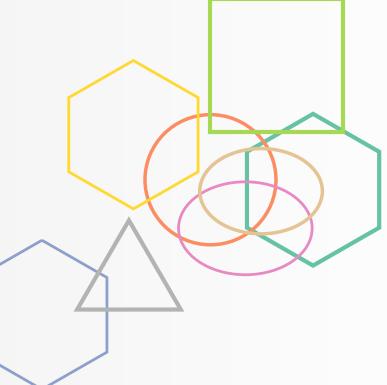[{"shape": "hexagon", "thickness": 3, "radius": 0.99, "center": [0.808, 0.507]}, {"shape": "circle", "thickness": 2.5, "radius": 0.85, "center": [0.543, 0.533]}, {"shape": "hexagon", "thickness": 2, "radius": 0.97, "center": [0.108, 0.182]}, {"shape": "oval", "thickness": 2, "radius": 0.86, "center": [0.633, 0.407]}, {"shape": "square", "thickness": 3, "radius": 0.86, "center": [0.713, 0.83]}, {"shape": "hexagon", "thickness": 2, "radius": 0.96, "center": [0.344, 0.65]}, {"shape": "oval", "thickness": 2.5, "radius": 0.79, "center": [0.674, 0.503]}, {"shape": "triangle", "thickness": 3, "radius": 0.77, "center": [0.333, 0.273]}]